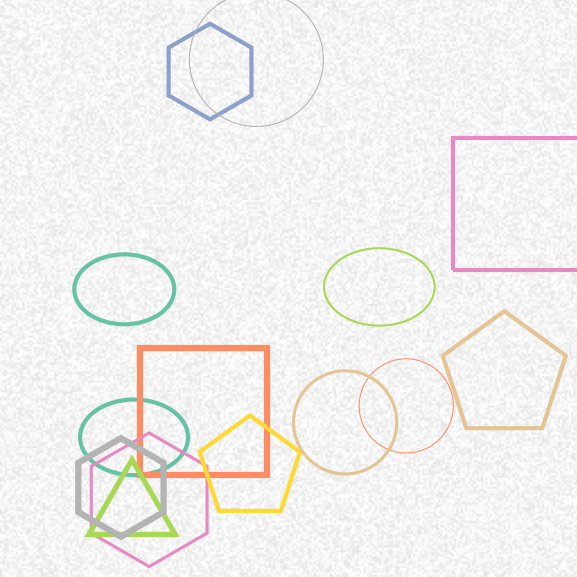[{"shape": "oval", "thickness": 2, "radius": 0.47, "center": [0.232, 0.242]}, {"shape": "oval", "thickness": 2, "radius": 0.43, "center": [0.215, 0.498]}, {"shape": "square", "thickness": 3, "radius": 0.55, "center": [0.352, 0.287]}, {"shape": "circle", "thickness": 0.5, "radius": 0.41, "center": [0.703, 0.296]}, {"shape": "hexagon", "thickness": 2, "radius": 0.41, "center": [0.364, 0.875]}, {"shape": "square", "thickness": 2, "radius": 0.57, "center": [0.899, 0.646]}, {"shape": "hexagon", "thickness": 1.5, "radius": 0.58, "center": [0.258, 0.134]}, {"shape": "oval", "thickness": 1, "radius": 0.48, "center": [0.657, 0.502]}, {"shape": "triangle", "thickness": 2.5, "radius": 0.43, "center": [0.229, 0.117]}, {"shape": "pentagon", "thickness": 2, "radius": 0.46, "center": [0.433, 0.188]}, {"shape": "circle", "thickness": 1.5, "radius": 0.45, "center": [0.598, 0.268]}, {"shape": "pentagon", "thickness": 2, "radius": 0.56, "center": [0.873, 0.348]}, {"shape": "hexagon", "thickness": 3, "radius": 0.43, "center": [0.209, 0.155]}, {"shape": "circle", "thickness": 0.5, "radius": 0.58, "center": [0.444, 0.896]}]